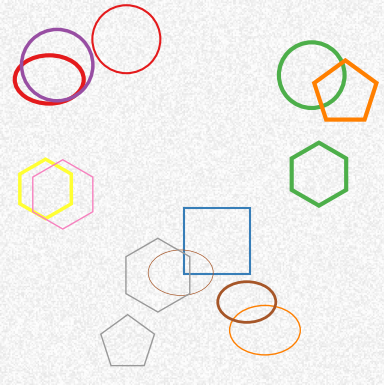[{"shape": "circle", "thickness": 1.5, "radius": 0.44, "center": [0.328, 0.898]}, {"shape": "oval", "thickness": 3, "radius": 0.45, "center": [0.128, 0.794]}, {"shape": "square", "thickness": 1.5, "radius": 0.43, "center": [0.564, 0.375]}, {"shape": "hexagon", "thickness": 3, "radius": 0.41, "center": [0.828, 0.548]}, {"shape": "circle", "thickness": 3, "radius": 0.43, "center": [0.81, 0.805]}, {"shape": "circle", "thickness": 2.5, "radius": 0.46, "center": [0.149, 0.831]}, {"shape": "oval", "thickness": 1, "radius": 0.46, "center": [0.688, 0.142]}, {"shape": "pentagon", "thickness": 3, "radius": 0.43, "center": [0.897, 0.758]}, {"shape": "hexagon", "thickness": 2.5, "radius": 0.39, "center": [0.118, 0.509]}, {"shape": "oval", "thickness": 0.5, "radius": 0.42, "center": [0.469, 0.292]}, {"shape": "oval", "thickness": 2, "radius": 0.38, "center": [0.641, 0.216]}, {"shape": "hexagon", "thickness": 1, "radius": 0.45, "center": [0.163, 0.495]}, {"shape": "pentagon", "thickness": 1, "radius": 0.37, "center": [0.331, 0.11]}, {"shape": "hexagon", "thickness": 1, "radius": 0.48, "center": [0.41, 0.285]}]